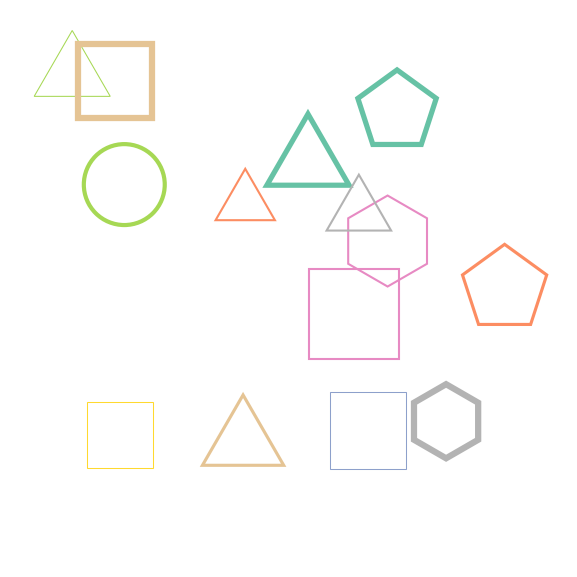[{"shape": "triangle", "thickness": 2.5, "radius": 0.41, "center": [0.533, 0.72]}, {"shape": "pentagon", "thickness": 2.5, "radius": 0.36, "center": [0.688, 0.807]}, {"shape": "pentagon", "thickness": 1.5, "radius": 0.38, "center": [0.874, 0.499]}, {"shape": "triangle", "thickness": 1, "radius": 0.3, "center": [0.425, 0.648]}, {"shape": "square", "thickness": 0.5, "radius": 0.33, "center": [0.638, 0.254]}, {"shape": "hexagon", "thickness": 1, "radius": 0.39, "center": [0.671, 0.582]}, {"shape": "square", "thickness": 1, "radius": 0.39, "center": [0.612, 0.455]}, {"shape": "circle", "thickness": 2, "radius": 0.35, "center": [0.215, 0.68]}, {"shape": "triangle", "thickness": 0.5, "radius": 0.38, "center": [0.125, 0.87]}, {"shape": "square", "thickness": 0.5, "radius": 0.29, "center": [0.208, 0.246]}, {"shape": "square", "thickness": 3, "radius": 0.32, "center": [0.199, 0.859]}, {"shape": "triangle", "thickness": 1.5, "radius": 0.41, "center": [0.421, 0.234]}, {"shape": "hexagon", "thickness": 3, "radius": 0.32, "center": [0.772, 0.27]}, {"shape": "triangle", "thickness": 1, "radius": 0.32, "center": [0.621, 0.632]}]